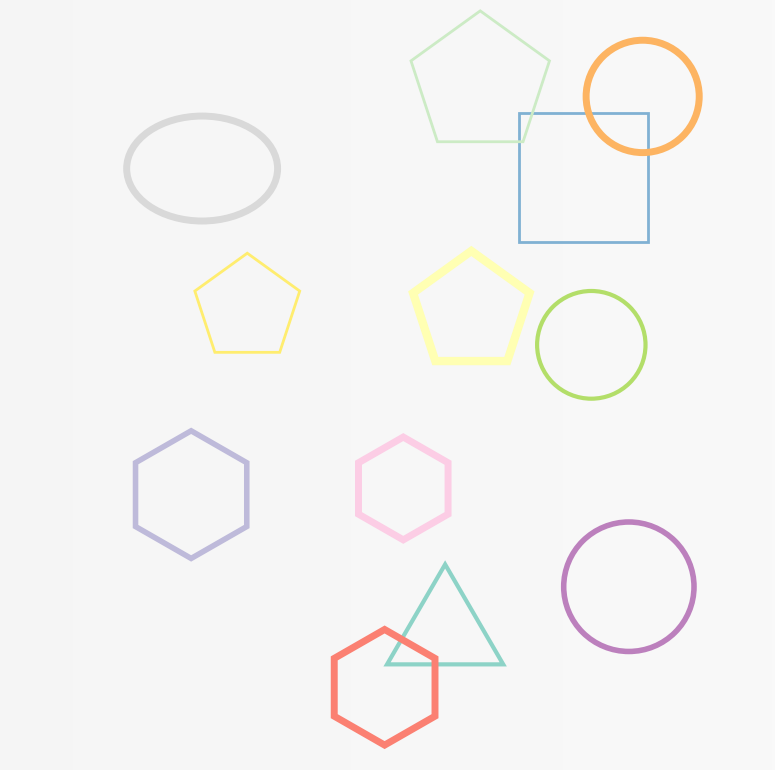[{"shape": "triangle", "thickness": 1.5, "radius": 0.43, "center": [0.574, 0.18]}, {"shape": "pentagon", "thickness": 3, "radius": 0.4, "center": [0.608, 0.595]}, {"shape": "hexagon", "thickness": 2, "radius": 0.41, "center": [0.247, 0.358]}, {"shape": "hexagon", "thickness": 2.5, "radius": 0.38, "center": [0.496, 0.107]}, {"shape": "square", "thickness": 1, "radius": 0.42, "center": [0.753, 0.77]}, {"shape": "circle", "thickness": 2.5, "radius": 0.36, "center": [0.829, 0.875]}, {"shape": "circle", "thickness": 1.5, "radius": 0.35, "center": [0.763, 0.552]}, {"shape": "hexagon", "thickness": 2.5, "radius": 0.33, "center": [0.52, 0.366]}, {"shape": "oval", "thickness": 2.5, "radius": 0.49, "center": [0.261, 0.781]}, {"shape": "circle", "thickness": 2, "radius": 0.42, "center": [0.811, 0.238]}, {"shape": "pentagon", "thickness": 1, "radius": 0.47, "center": [0.62, 0.892]}, {"shape": "pentagon", "thickness": 1, "radius": 0.36, "center": [0.319, 0.6]}]